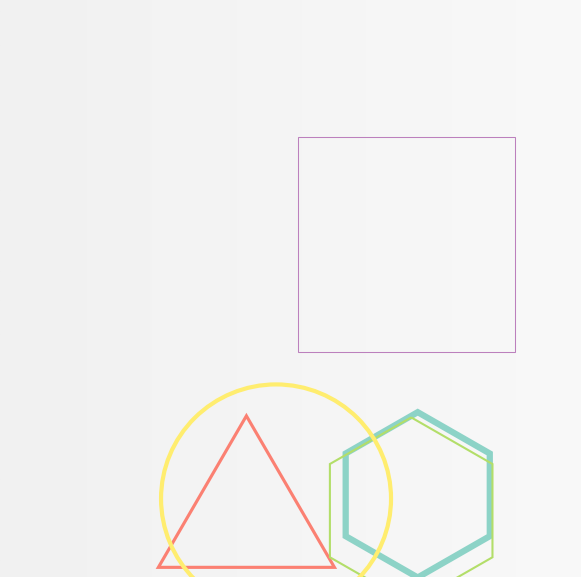[{"shape": "hexagon", "thickness": 3, "radius": 0.72, "center": [0.719, 0.142]}, {"shape": "triangle", "thickness": 1.5, "radius": 0.87, "center": [0.424, 0.104]}, {"shape": "hexagon", "thickness": 1, "radius": 0.81, "center": [0.707, 0.115]}, {"shape": "square", "thickness": 0.5, "radius": 0.93, "center": [0.7, 0.576]}, {"shape": "circle", "thickness": 2, "radius": 0.99, "center": [0.475, 0.136]}]